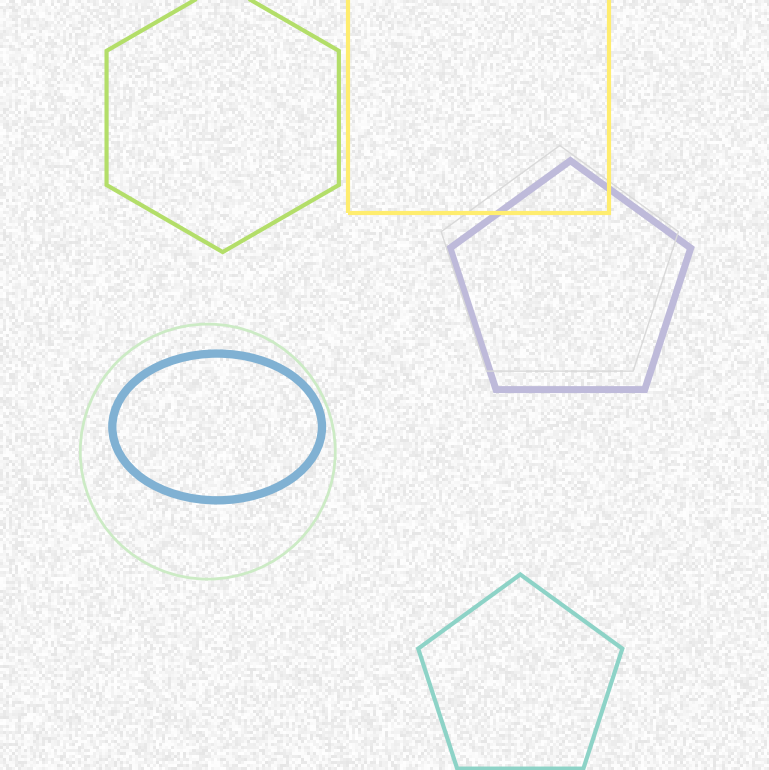[{"shape": "pentagon", "thickness": 1.5, "radius": 0.7, "center": [0.676, 0.115]}, {"shape": "pentagon", "thickness": 2.5, "radius": 0.82, "center": [0.741, 0.627]}, {"shape": "oval", "thickness": 3, "radius": 0.68, "center": [0.282, 0.446]}, {"shape": "hexagon", "thickness": 1.5, "radius": 0.87, "center": [0.289, 0.847]}, {"shape": "pentagon", "thickness": 0.5, "radius": 0.81, "center": [0.727, 0.649]}, {"shape": "circle", "thickness": 1, "radius": 0.83, "center": [0.27, 0.413]}, {"shape": "square", "thickness": 1.5, "radius": 0.85, "center": [0.622, 0.893]}]